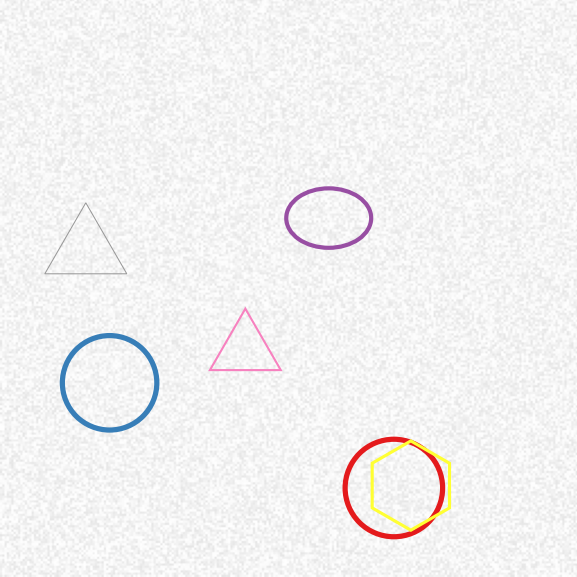[{"shape": "circle", "thickness": 2.5, "radius": 0.42, "center": [0.682, 0.154]}, {"shape": "circle", "thickness": 2.5, "radius": 0.41, "center": [0.19, 0.336]}, {"shape": "oval", "thickness": 2, "radius": 0.37, "center": [0.569, 0.622]}, {"shape": "hexagon", "thickness": 1.5, "radius": 0.39, "center": [0.711, 0.158]}, {"shape": "triangle", "thickness": 1, "radius": 0.35, "center": [0.425, 0.394]}, {"shape": "triangle", "thickness": 0.5, "radius": 0.41, "center": [0.149, 0.566]}]